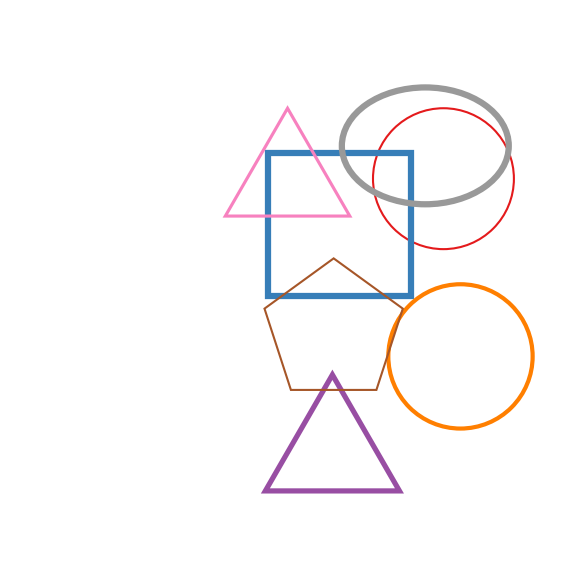[{"shape": "circle", "thickness": 1, "radius": 0.61, "center": [0.768, 0.69]}, {"shape": "square", "thickness": 3, "radius": 0.62, "center": [0.588, 0.61]}, {"shape": "triangle", "thickness": 2.5, "radius": 0.67, "center": [0.576, 0.216]}, {"shape": "circle", "thickness": 2, "radius": 0.62, "center": [0.797, 0.382]}, {"shape": "pentagon", "thickness": 1, "radius": 0.63, "center": [0.578, 0.426]}, {"shape": "triangle", "thickness": 1.5, "radius": 0.62, "center": [0.498, 0.687]}, {"shape": "oval", "thickness": 3, "radius": 0.72, "center": [0.736, 0.747]}]